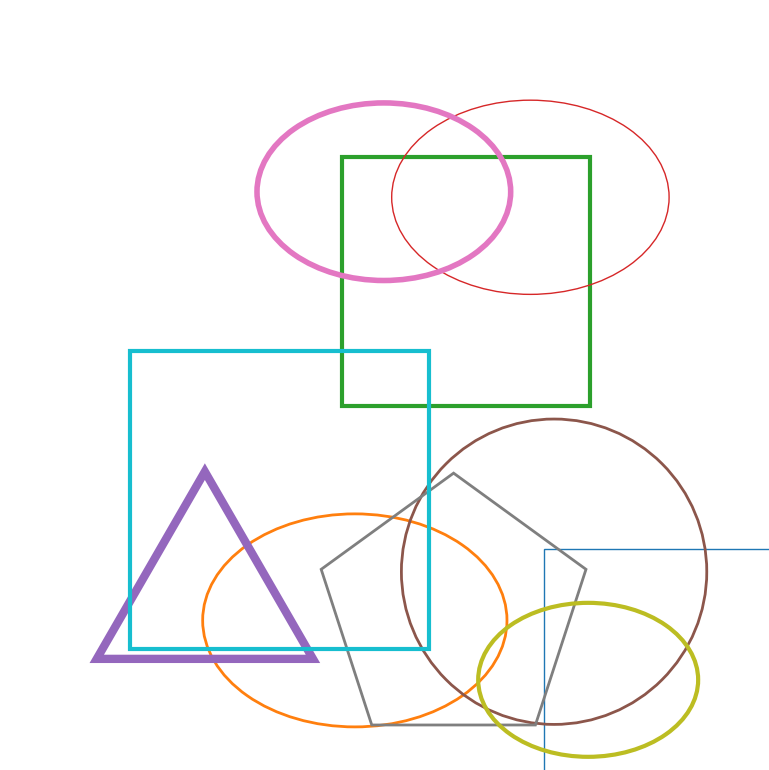[{"shape": "square", "thickness": 0.5, "radius": 0.93, "center": [0.892, 0.101]}, {"shape": "oval", "thickness": 1, "radius": 0.99, "center": [0.461, 0.194]}, {"shape": "square", "thickness": 1.5, "radius": 0.81, "center": [0.605, 0.634]}, {"shape": "oval", "thickness": 0.5, "radius": 0.9, "center": [0.689, 0.744]}, {"shape": "triangle", "thickness": 3, "radius": 0.81, "center": [0.266, 0.225]}, {"shape": "circle", "thickness": 1, "radius": 0.99, "center": [0.72, 0.257]}, {"shape": "oval", "thickness": 2, "radius": 0.82, "center": [0.498, 0.751]}, {"shape": "pentagon", "thickness": 1, "radius": 0.9, "center": [0.589, 0.205]}, {"shape": "oval", "thickness": 1.5, "radius": 0.71, "center": [0.764, 0.117]}, {"shape": "square", "thickness": 1.5, "radius": 0.97, "center": [0.363, 0.35]}]